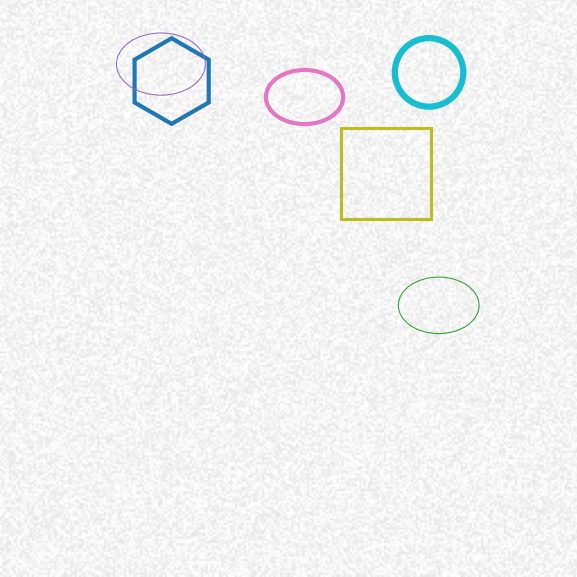[{"shape": "hexagon", "thickness": 2, "radius": 0.37, "center": [0.297, 0.859]}, {"shape": "oval", "thickness": 0.5, "radius": 0.35, "center": [0.76, 0.47]}, {"shape": "oval", "thickness": 0.5, "radius": 0.38, "center": [0.279, 0.888]}, {"shape": "oval", "thickness": 2, "radius": 0.33, "center": [0.527, 0.831]}, {"shape": "square", "thickness": 1.5, "radius": 0.39, "center": [0.668, 0.699]}, {"shape": "circle", "thickness": 3, "radius": 0.3, "center": [0.743, 0.874]}]